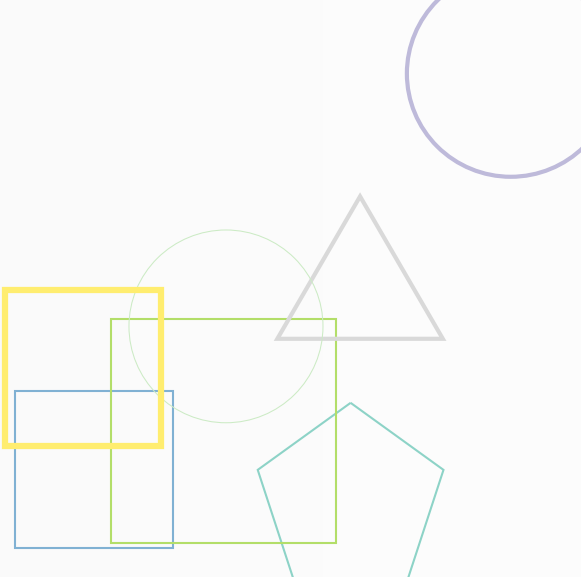[{"shape": "pentagon", "thickness": 1, "radius": 0.84, "center": [0.603, 0.134]}, {"shape": "circle", "thickness": 2, "radius": 0.89, "center": [0.879, 0.872]}, {"shape": "square", "thickness": 1, "radius": 0.68, "center": [0.162, 0.186]}, {"shape": "square", "thickness": 1, "radius": 0.97, "center": [0.385, 0.253]}, {"shape": "triangle", "thickness": 2, "radius": 0.82, "center": [0.619, 0.495]}, {"shape": "circle", "thickness": 0.5, "radius": 0.83, "center": [0.389, 0.434]}, {"shape": "square", "thickness": 3, "radius": 0.67, "center": [0.143, 0.362]}]